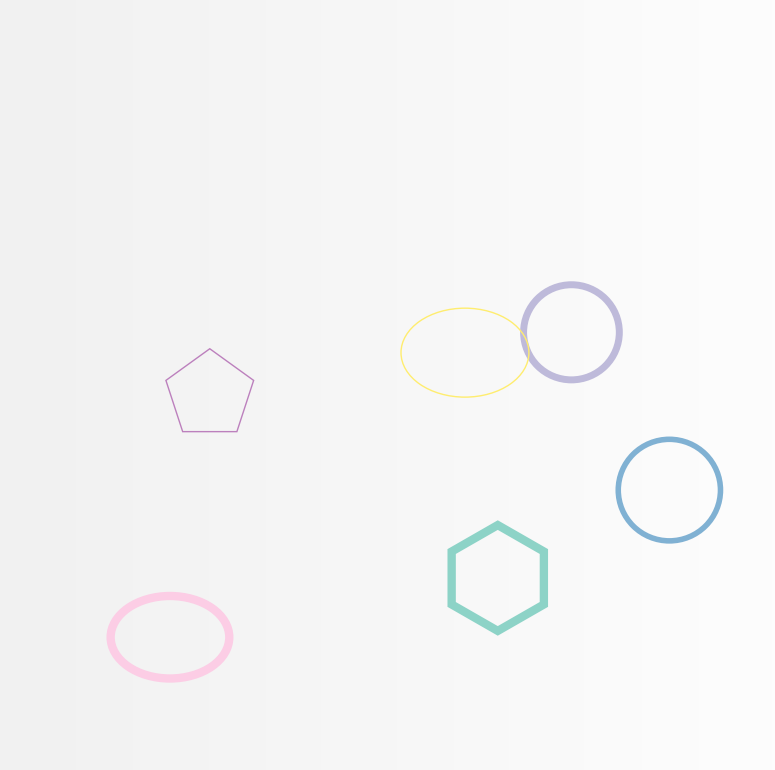[{"shape": "hexagon", "thickness": 3, "radius": 0.34, "center": [0.642, 0.249]}, {"shape": "circle", "thickness": 2.5, "radius": 0.31, "center": [0.737, 0.568]}, {"shape": "circle", "thickness": 2, "radius": 0.33, "center": [0.864, 0.364]}, {"shape": "oval", "thickness": 3, "radius": 0.38, "center": [0.219, 0.172]}, {"shape": "pentagon", "thickness": 0.5, "radius": 0.3, "center": [0.271, 0.488]}, {"shape": "oval", "thickness": 0.5, "radius": 0.41, "center": [0.6, 0.542]}]